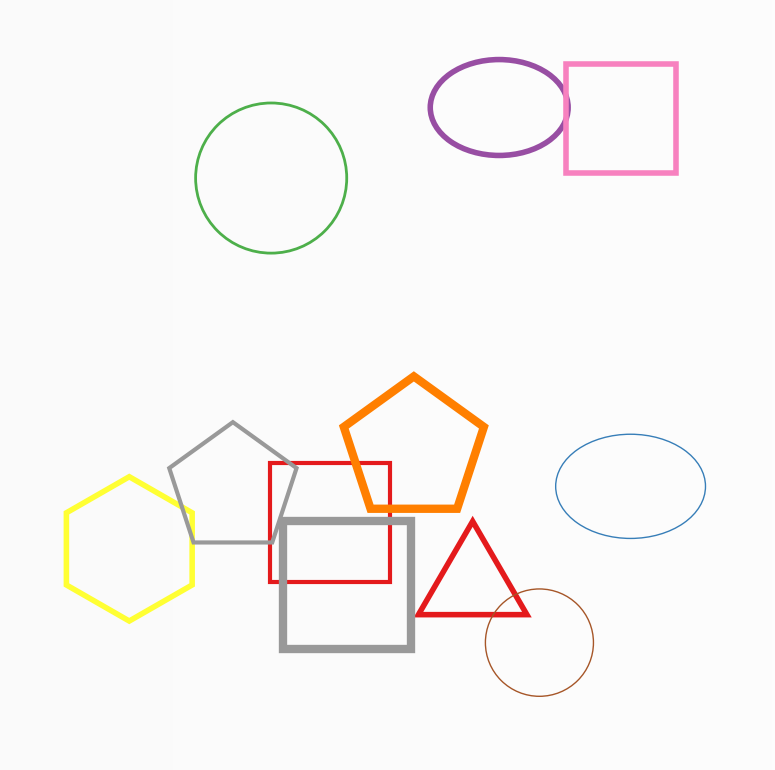[{"shape": "square", "thickness": 1.5, "radius": 0.39, "center": [0.426, 0.322]}, {"shape": "triangle", "thickness": 2, "radius": 0.4, "center": [0.61, 0.242]}, {"shape": "oval", "thickness": 0.5, "radius": 0.48, "center": [0.814, 0.368]}, {"shape": "circle", "thickness": 1, "radius": 0.49, "center": [0.35, 0.769]}, {"shape": "oval", "thickness": 2, "radius": 0.44, "center": [0.644, 0.86]}, {"shape": "pentagon", "thickness": 3, "radius": 0.48, "center": [0.534, 0.416]}, {"shape": "hexagon", "thickness": 2, "radius": 0.47, "center": [0.167, 0.287]}, {"shape": "circle", "thickness": 0.5, "radius": 0.35, "center": [0.696, 0.165]}, {"shape": "square", "thickness": 2, "radius": 0.35, "center": [0.801, 0.847]}, {"shape": "square", "thickness": 3, "radius": 0.41, "center": [0.448, 0.24]}, {"shape": "pentagon", "thickness": 1.5, "radius": 0.43, "center": [0.3, 0.365]}]